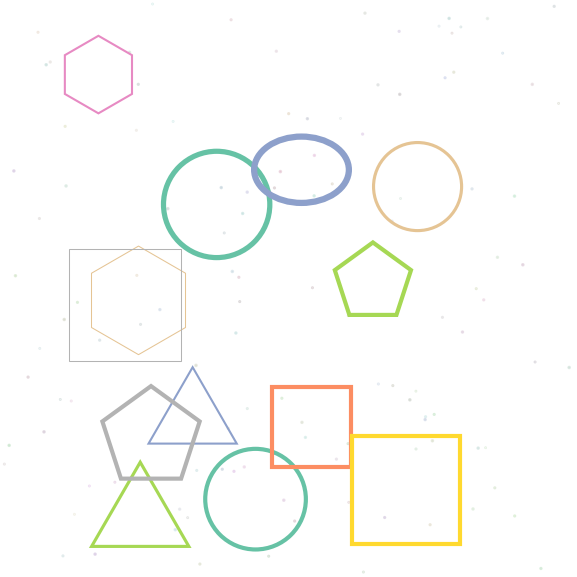[{"shape": "circle", "thickness": 2, "radius": 0.44, "center": [0.442, 0.135]}, {"shape": "circle", "thickness": 2.5, "radius": 0.46, "center": [0.375, 0.645]}, {"shape": "square", "thickness": 2, "radius": 0.34, "center": [0.539, 0.26]}, {"shape": "oval", "thickness": 3, "radius": 0.41, "center": [0.522, 0.705]}, {"shape": "triangle", "thickness": 1, "radius": 0.44, "center": [0.334, 0.275]}, {"shape": "hexagon", "thickness": 1, "radius": 0.34, "center": [0.17, 0.87]}, {"shape": "pentagon", "thickness": 2, "radius": 0.35, "center": [0.646, 0.51]}, {"shape": "triangle", "thickness": 1.5, "radius": 0.49, "center": [0.243, 0.102]}, {"shape": "square", "thickness": 2, "radius": 0.47, "center": [0.704, 0.151]}, {"shape": "circle", "thickness": 1.5, "radius": 0.38, "center": [0.723, 0.676]}, {"shape": "hexagon", "thickness": 0.5, "radius": 0.47, "center": [0.24, 0.479]}, {"shape": "square", "thickness": 0.5, "radius": 0.48, "center": [0.217, 0.471]}, {"shape": "pentagon", "thickness": 2, "radius": 0.44, "center": [0.262, 0.242]}]